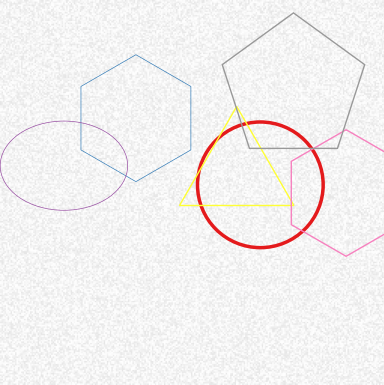[{"shape": "circle", "thickness": 2.5, "radius": 0.82, "center": [0.676, 0.52]}, {"shape": "hexagon", "thickness": 0.5, "radius": 0.82, "center": [0.353, 0.693]}, {"shape": "oval", "thickness": 0.5, "radius": 0.83, "center": [0.166, 0.57]}, {"shape": "triangle", "thickness": 1, "radius": 0.86, "center": [0.615, 0.552]}, {"shape": "hexagon", "thickness": 1, "radius": 0.82, "center": [0.899, 0.499]}, {"shape": "pentagon", "thickness": 1, "radius": 0.97, "center": [0.762, 0.772]}]